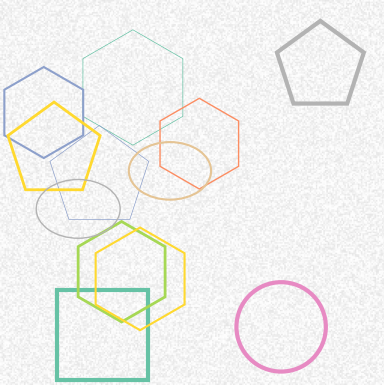[{"shape": "square", "thickness": 3, "radius": 0.59, "center": [0.267, 0.13]}, {"shape": "hexagon", "thickness": 0.5, "radius": 0.75, "center": [0.345, 0.773]}, {"shape": "hexagon", "thickness": 1, "radius": 0.59, "center": [0.518, 0.627]}, {"shape": "pentagon", "thickness": 0.5, "radius": 0.67, "center": [0.258, 0.539]}, {"shape": "hexagon", "thickness": 1.5, "radius": 0.59, "center": [0.114, 0.708]}, {"shape": "circle", "thickness": 3, "radius": 0.58, "center": [0.73, 0.151]}, {"shape": "hexagon", "thickness": 2, "radius": 0.65, "center": [0.316, 0.294]}, {"shape": "pentagon", "thickness": 2, "radius": 0.63, "center": [0.14, 0.609]}, {"shape": "hexagon", "thickness": 1.5, "radius": 0.67, "center": [0.364, 0.276]}, {"shape": "oval", "thickness": 1.5, "radius": 0.53, "center": [0.441, 0.556]}, {"shape": "oval", "thickness": 1, "radius": 0.55, "center": [0.203, 0.457]}, {"shape": "pentagon", "thickness": 3, "radius": 0.59, "center": [0.832, 0.827]}]